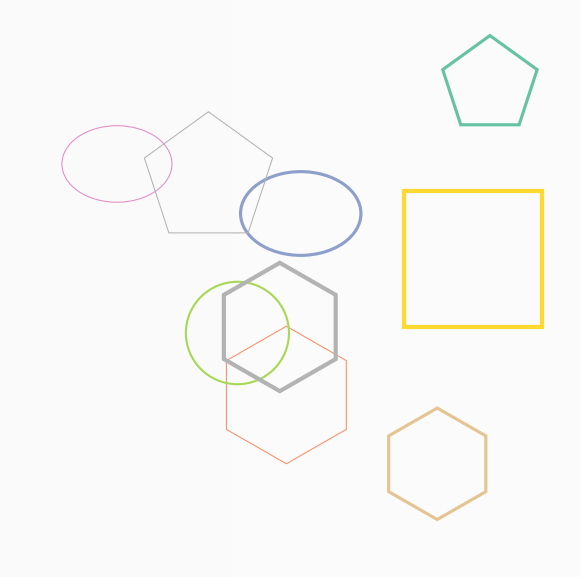[{"shape": "pentagon", "thickness": 1.5, "radius": 0.43, "center": [0.843, 0.852]}, {"shape": "hexagon", "thickness": 0.5, "radius": 0.6, "center": [0.493, 0.315]}, {"shape": "oval", "thickness": 1.5, "radius": 0.52, "center": [0.517, 0.629]}, {"shape": "oval", "thickness": 0.5, "radius": 0.47, "center": [0.201, 0.715]}, {"shape": "circle", "thickness": 1, "radius": 0.44, "center": [0.408, 0.423]}, {"shape": "square", "thickness": 2, "radius": 0.59, "center": [0.814, 0.55]}, {"shape": "hexagon", "thickness": 1.5, "radius": 0.48, "center": [0.752, 0.196]}, {"shape": "hexagon", "thickness": 2, "radius": 0.56, "center": [0.481, 0.433]}, {"shape": "pentagon", "thickness": 0.5, "radius": 0.58, "center": [0.359, 0.69]}]